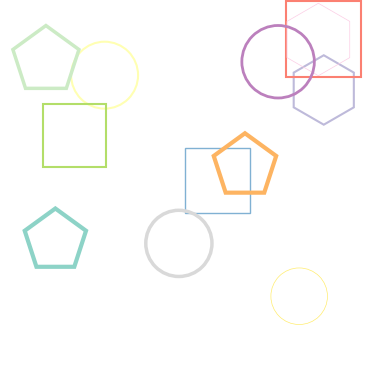[{"shape": "pentagon", "thickness": 3, "radius": 0.42, "center": [0.144, 0.375]}, {"shape": "circle", "thickness": 1.5, "radius": 0.43, "center": [0.272, 0.805]}, {"shape": "hexagon", "thickness": 1.5, "radius": 0.45, "center": [0.841, 0.766]}, {"shape": "square", "thickness": 1.5, "radius": 0.49, "center": [0.84, 0.899]}, {"shape": "square", "thickness": 1, "radius": 0.42, "center": [0.564, 0.53]}, {"shape": "pentagon", "thickness": 3, "radius": 0.43, "center": [0.636, 0.569]}, {"shape": "square", "thickness": 1.5, "radius": 0.41, "center": [0.193, 0.648]}, {"shape": "hexagon", "thickness": 0.5, "radius": 0.47, "center": [0.827, 0.897]}, {"shape": "circle", "thickness": 2.5, "radius": 0.43, "center": [0.465, 0.368]}, {"shape": "circle", "thickness": 2, "radius": 0.47, "center": [0.722, 0.84]}, {"shape": "pentagon", "thickness": 2.5, "radius": 0.45, "center": [0.119, 0.843]}, {"shape": "circle", "thickness": 0.5, "radius": 0.37, "center": [0.777, 0.231]}]